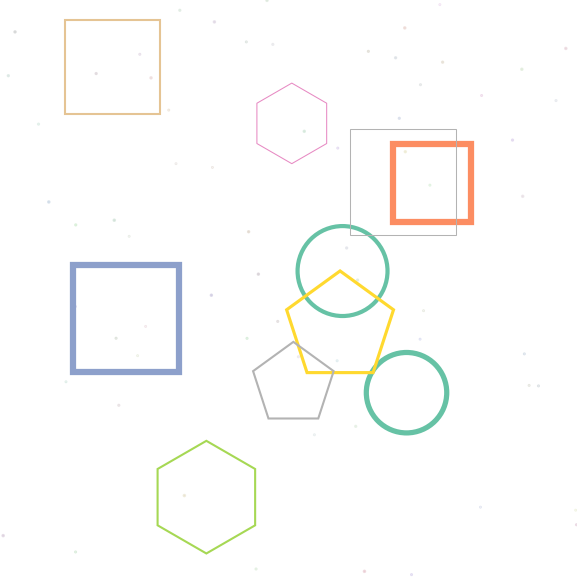[{"shape": "circle", "thickness": 2.5, "radius": 0.35, "center": [0.704, 0.319]}, {"shape": "circle", "thickness": 2, "radius": 0.39, "center": [0.593, 0.53]}, {"shape": "square", "thickness": 3, "radius": 0.34, "center": [0.748, 0.682]}, {"shape": "square", "thickness": 3, "radius": 0.46, "center": [0.218, 0.448]}, {"shape": "hexagon", "thickness": 0.5, "radius": 0.35, "center": [0.505, 0.785]}, {"shape": "hexagon", "thickness": 1, "radius": 0.49, "center": [0.357, 0.138]}, {"shape": "pentagon", "thickness": 1.5, "radius": 0.49, "center": [0.589, 0.433]}, {"shape": "square", "thickness": 1, "radius": 0.41, "center": [0.195, 0.883]}, {"shape": "pentagon", "thickness": 1, "radius": 0.37, "center": [0.508, 0.334]}, {"shape": "square", "thickness": 0.5, "radius": 0.46, "center": [0.698, 0.684]}]